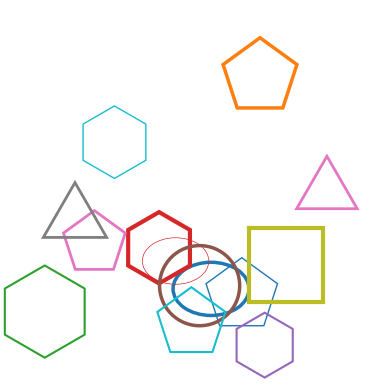[{"shape": "oval", "thickness": 2.5, "radius": 0.49, "center": [0.548, 0.25]}, {"shape": "pentagon", "thickness": 1, "radius": 0.49, "center": [0.628, 0.233]}, {"shape": "pentagon", "thickness": 2.5, "radius": 0.5, "center": [0.675, 0.801]}, {"shape": "hexagon", "thickness": 1.5, "radius": 0.6, "center": [0.116, 0.191]}, {"shape": "oval", "thickness": 0.5, "radius": 0.43, "center": [0.456, 0.322]}, {"shape": "hexagon", "thickness": 3, "radius": 0.46, "center": [0.413, 0.356]}, {"shape": "hexagon", "thickness": 1.5, "radius": 0.42, "center": [0.687, 0.104]}, {"shape": "circle", "thickness": 2.5, "radius": 0.52, "center": [0.519, 0.258]}, {"shape": "pentagon", "thickness": 2, "radius": 0.42, "center": [0.245, 0.369]}, {"shape": "triangle", "thickness": 2, "radius": 0.45, "center": [0.849, 0.503]}, {"shape": "triangle", "thickness": 2, "radius": 0.47, "center": [0.195, 0.431]}, {"shape": "square", "thickness": 3, "radius": 0.48, "center": [0.743, 0.312]}, {"shape": "pentagon", "thickness": 1.5, "radius": 0.47, "center": [0.497, 0.161]}, {"shape": "hexagon", "thickness": 1, "radius": 0.47, "center": [0.297, 0.631]}]